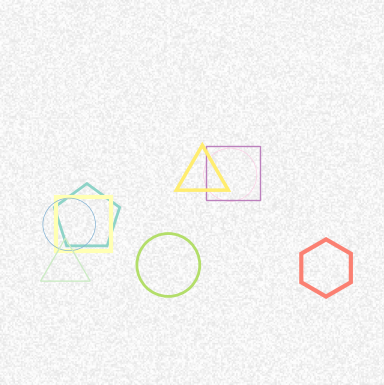[{"shape": "pentagon", "thickness": 2, "radius": 0.45, "center": [0.226, 0.434]}, {"shape": "square", "thickness": 3, "radius": 0.35, "center": [0.217, 0.418]}, {"shape": "hexagon", "thickness": 3, "radius": 0.37, "center": [0.847, 0.304]}, {"shape": "circle", "thickness": 0.5, "radius": 0.34, "center": [0.18, 0.417]}, {"shape": "circle", "thickness": 2, "radius": 0.41, "center": [0.437, 0.312]}, {"shape": "circle", "thickness": 0.5, "radius": 0.35, "center": [0.598, 0.546]}, {"shape": "square", "thickness": 1, "radius": 0.35, "center": [0.605, 0.551]}, {"shape": "triangle", "thickness": 1, "radius": 0.37, "center": [0.17, 0.307]}, {"shape": "triangle", "thickness": 2.5, "radius": 0.39, "center": [0.526, 0.545]}]